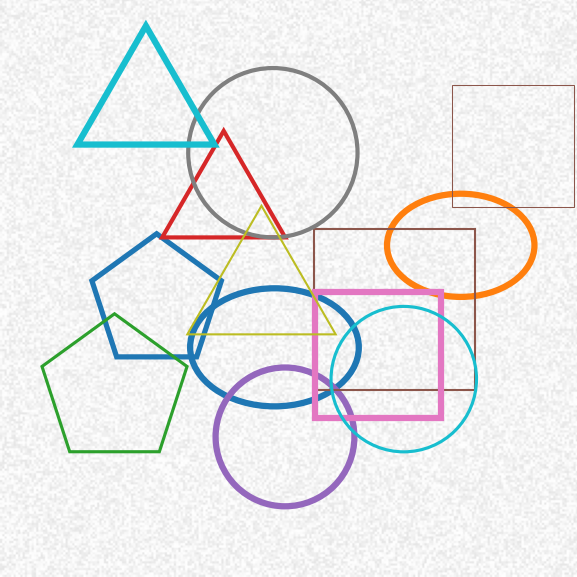[{"shape": "oval", "thickness": 3, "radius": 0.73, "center": [0.475, 0.398]}, {"shape": "pentagon", "thickness": 2.5, "radius": 0.59, "center": [0.271, 0.477]}, {"shape": "oval", "thickness": 3, "radius": 0.64, "center": [0.798, 0.574]}, {"shape": "pentagon", "thickness": 1.5, "radius": 0.66, "center": [0.198, 0.324]}, {"shape": "triangle", "thickness": 2, "radius": 0.61, "center": [0.387, 0.649]}, {"shape": "circle", "thickness": 3, "radius": 0.6, "center": [0.494, 0.243]}, {"shape": "square", "thickness": 0.5, "radius": 0.53, "center": [0.888, 0.746]}, {"shape": "square", "thickness": 1, "radius": 0.69, "center": [0.683, 0.463]}, {"shape": "square", "thickness": 3, "radius": 0.55, "center": [0.655, 0.384]}, {"shape": "circle", "thickness": 2, "radius": 0.73, "center": [0.472, 0.735]}, {"shape": "triangle", "thickness": 1, "radius": 0.74, "center": [0.453, 0.494]}, {"shape": "circle", "thickness": 1.5, "radius": 0.63, "center": [0.699, 0.343]}, {"shape": "triangle", "thickness": 3, "radius": 0.68, "center": [0.253, 0.817]}]